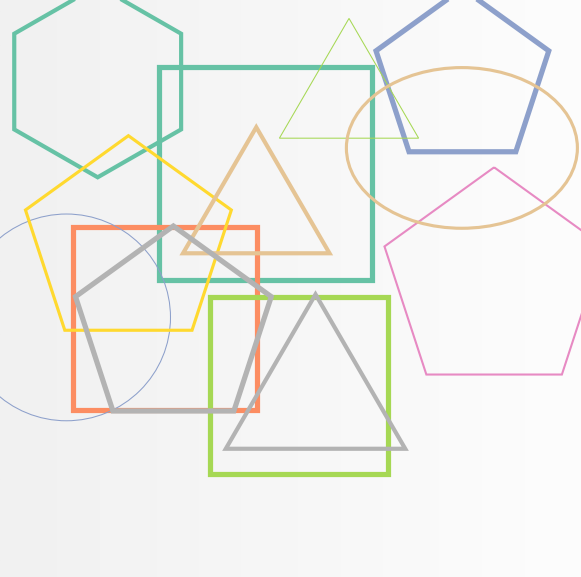[{"shape": "square", "thickness": 2.5, "radius": 0.92, "center": [0.457, 0.699]}, {"shape": "hexagon", "thickness": 2, "radius": 0.83, "center": [0.168, 0.858]}, {"shape": "square", "thickness": 2.5, "radius": 0.79, "center": [0.284, 0.447]}, {"shape": "circle", "thickness": 0.5, "radius": 0.9, "center": [0.114, 0.45]}, {"shape": "pentagon", "thickness": 2.5, "radius": 0.78, "center": [0.796, 0.863]}, {"shape": "pentagon", "thickness": 1, "radius": 0.99, "center": [0.85, 0.511]}, {"shape": "square", "thickness": 2.5, "radius": 0.77, "center": [0.515, 0.332]}, {"shape": "triangle", "thickness": 0.5, "radius": 0.69, "center": [0.6, 0.829]}, {"shape": "pentagon", "thickness": 1.5, "radius": 0.93, "center": [0.221, 0.578]}, {"shape": "oval", "thickness": 1.5, "radius": 0.99, "center": [0.795, 0.743]}, {"shape": "triangle", "thickness": 2, "radius": 0.73, "center": [0.441, 0.633]}, {"shape": "triangle", "thickness": 2, "radius": 0.89, "center": [0.543, 0.311]}, {"shape": "pentagon", "thickness": 2.5, "radius": 0.89, "center": [0.298, 0.431]}]